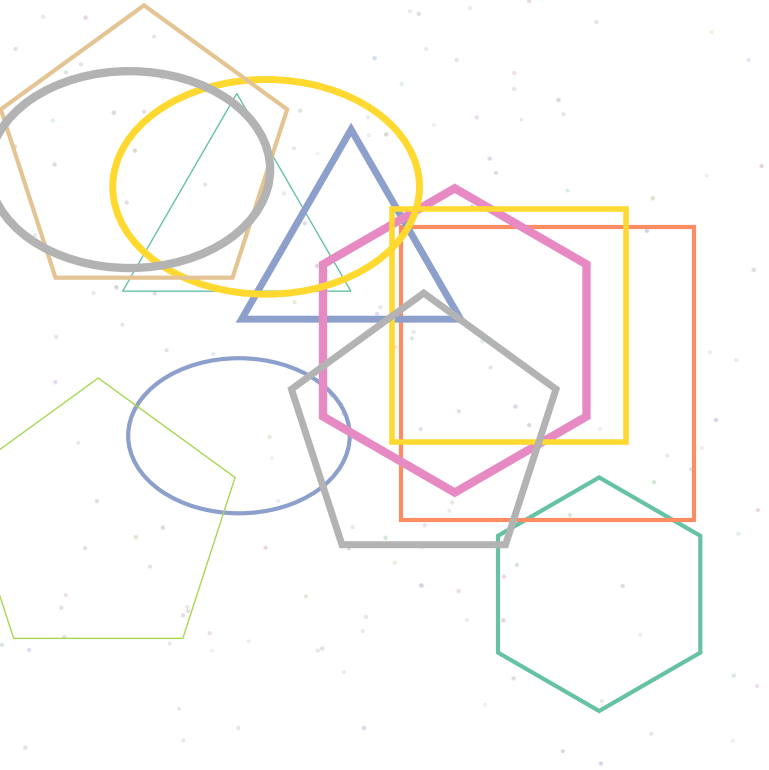[{"shape": "triangle", "thickness": 0.5, "radius": 0.86, "center": [0.307, 0.707]}, {"shape": "hexagon", "thickness": 1.5, "radius": 0.76, "center": [0.778, 0.228]}, {"shape": "square", "thickness": 1.5, "radius": 0.95, "center": [0.711, 0.515]}, {"shape": "triangle", "thickness": 2.5, "radius": 0.82, "center": [0.456, 0.668]}, {"shape": "oval", "thickness": 1.5, "radius": 0.72, "center": [0.31, 0.434]}, {"shape": "hexagon", "thickness": 3, "radius": 0.99, "center": [0.591, 0.558]}, {"shape": "pentagon", "thickness": 0.5, "radius": 0.93, "center": [0.128, 0.322]}, {"shape": "oval", "thickness": 2.5, "radius": 1.0, "center": [0.346, 0.757]}, {"shape": "square", "thickness": 2, "radius": 0.76, "center": [0.661, 0.577]}, {"shape": "pentagon", "thickness": 1.5, "radius": 0.98, "center": [0.187, 0.798]}, {"shape": "pentagon", "thickness": 2.5, "radius": 0.9, "center": [0.55, 0.439]}, {"shape": "oval", "thickness": 3, "radius": 0.91, "center": [0.168, 0.78]}]